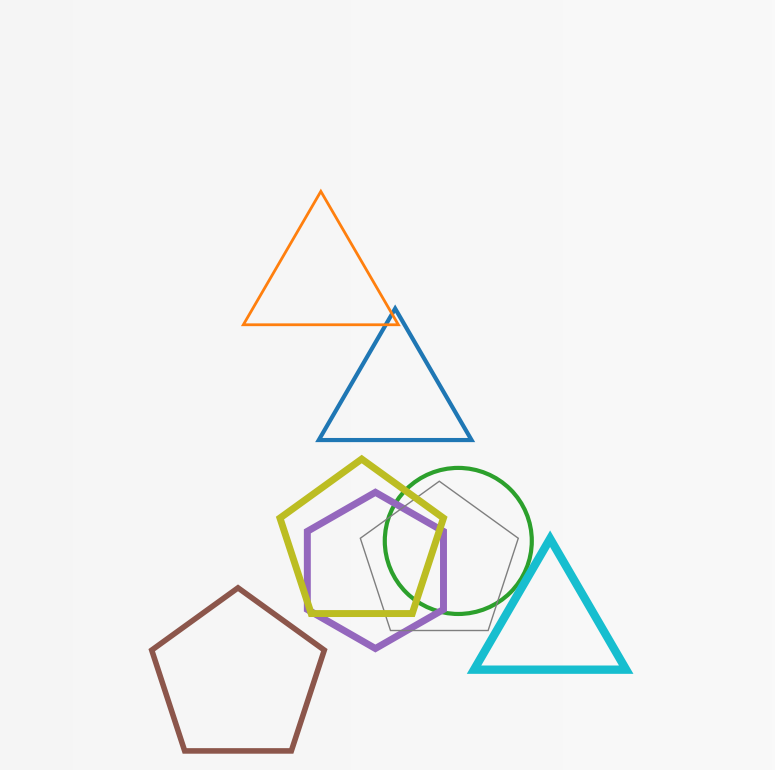[{"shape": "triangle", "thickness": 1.5, "radius": 0.57, "center": [0.51, 0.485]}, {"shape": "triangle", "thickness": 1, "radius": 0.58, "center": [0.414, 0.636]}, {"shape": "circle", "thickness": 1.5, "radius": 0.47, "center": [0.591, 0.297]}, {"shape": "hexagon", "thickness": 2.5, "radius": 0.51, "center": [0.484, 0.259]}, {"shape": "pentagon", "thickness": 2, "radius": 0.59, "center": [0.307, 0.119]}, {"shape": "pentagon", "thickness": 0.5, "radius": 0.54, "center": [0.567, 0.268]}, {"shape": "pentagon", "thickness": 2.5, "radius": 0.55, "center": [0.467, 0.293]}, {"shape": "triangle", "thickness": 3, "radius": 0.57, "center": [0.71, 0.187]}]